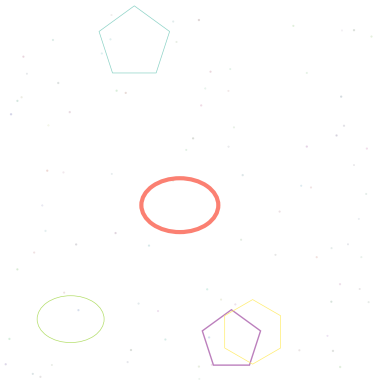[{"shape": "pentagon", "thickness": 0.5, "radius": 0.48, "center": [0.349, 0.888]}, {"shape": "oval", "thickness": 3, "radius": 0.5, "center": [0.467, 0.467]}, {"shape": "oval", "thickness": 0.5, "radius": 0.43, "center": [0.183, 0.171]}, {"shape": "pentagon", "thickness": 1, "radius": 0.4, "center": [0.601, 0.116]}, {"shape": "hexagon", "thickness": 0.5, "radius": 0.42, "center": [0.656, 0.138]}]